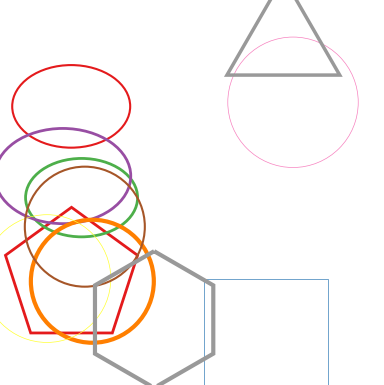[{"shape": "oval", "thickness": 1.5, "radius": 0.77, "center": [0.185, 0.724]}, {"shape": "pentagon", "thickness": 2, "radius": 0.9, "center": [0.186, 0.281]}, {"shape": "square", "thickness": 0.5, "radius": 0.8, "center": [0.691, 0.116]}, {"shape": "oval", "thickness": 2, "radius": 0.73, "center": [0.212, 0.487]}, {"shape": "oval", "thickness": 2, "radius": 0.88, "center": [0.163, 0.543]}, {"shape": "circle", "thickness": 3, "radius": 0.8, "center": [0.24, 0.269]}, {"shape": "circle", "thickness": 0.5, "radius": 0.83, "center": [0.122, 0.276]}, {"shape": "circle", "thickness": 1.5, "radius": 0.78, "center": [0.22, 0.411]}, {"shape": "circle", "thickness": 0.5, "radius": 0.85, "center": [0.761, 0.734]}, {"shape": "hexagon", "thickness": 3, "radius": 0.89, "center": [0.4, 0.17]}, {"shape": "triangle", "thickness": 2.5, "radius": 0.85, "center": [0.736, 0.89]}]